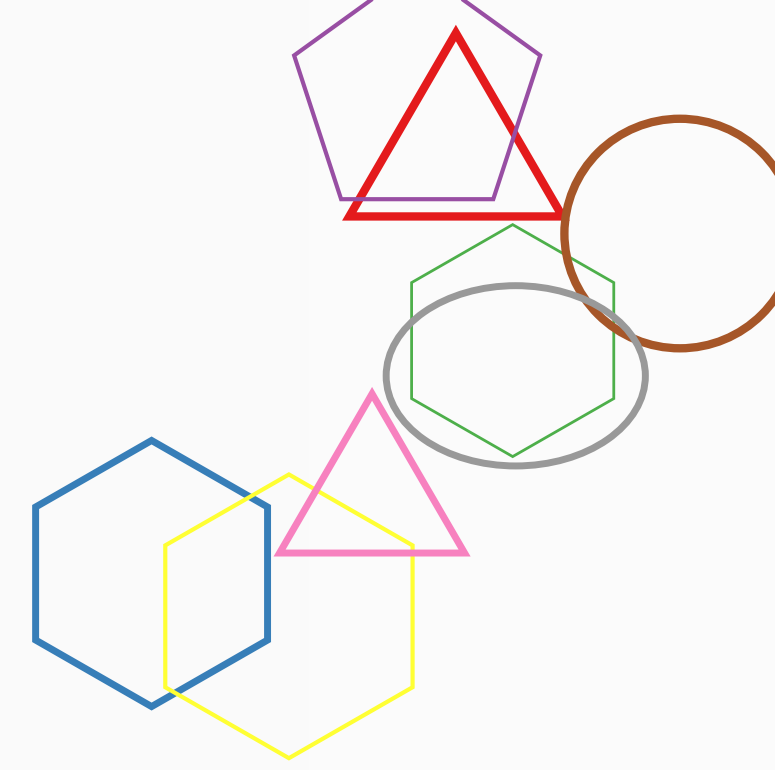[{"shape": "triangle", "thickness": 3, "radius": 0.79, "center": [0.588, 0.798]}, {"shape": "hexagon", "thickness": 2.5, "radius": 0.86, "center": [0.196, 0.255]}, {"shape": "hexagon", "thickness": 1, "radius": 0.75, "center": [0.662, 0.558]}, {"shape": "pentagon", "thickness": 1.5, "radius": 0.83, "center": [0.538, 0.876]}, {"shape": "hexagon", "thickness": 1.5, "radius": 0.92, "center": [0.373, 0.2]}, {"shape": "circle", "thickness": 3, "radius": 0.75, "center": [0.877, 0.697]}, {"shape": "triangle", "thickness": 2.5, "radius": 0.69, "center": [0.48, 0.351]}, {"shape": "oval", "thickness": 2.5, "radius": 0.84, "center": [0.666, 0.512]}]